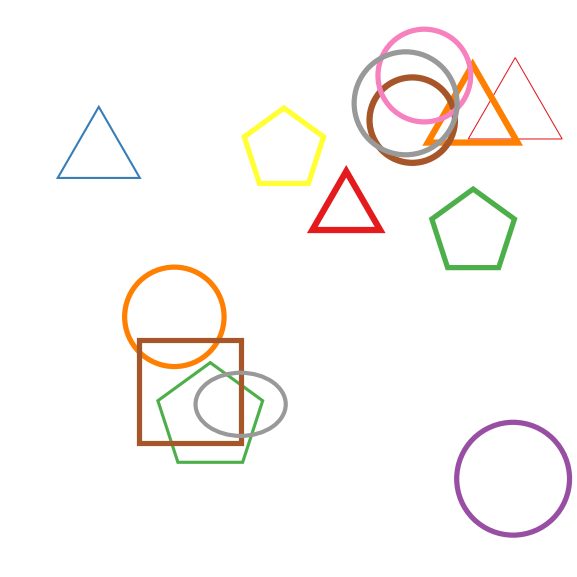[{"shape": "triangle", "thickness": 3, "radius": 0.34, "center": [0.6, 0.635]}, {"shape": "triangle", "thickness": 0.5, "radius": 0.47, "center": [0.892, 0.805]}, {"shape": "triangle", "thickness": 1, "radius": 0.41, "center": [0.171, 0.732]}, {"shape": "pentagon", "thickness": 1.5, "radius": 0.48, "center": [0.364, 0.276]}, {"shape": "pentagon", "thickness": 2.5, "radius": 0.38, "center": [0.819, 0.597]}, {"shape": "circle", "thickness": 2.5, "radius": 0.49, "center": [0.889, 0.17]}, {"shape": "circle", "thickness": 2.5, "radius": 0.43, "center": [0.302, 0.451]}, {"shape": "triangle", "thickness": 3, "radius": 0.45, "center": [0.819, 0.797]}, {"shape": "pentagon", "thickness": 2.5, "radius": 0.36, "center": [0.492, 0.74]}, {"shape": "square", "thickness": 2.5, "radius": 0.44, "center": [0.329, 0.321]}, {"shape": "circle", "thickness": 3, "radius": 0.37, "center": [0.714, 0.791]}, {"shape": "circle", "thickness": 2.5, "radius": 0.4, "center": [0.735, 0.868]}, {"shape": "oval", "thickness": 2, "radius": 0.39, "center": [0.417, 0.299]}, {"shape": "circle", "thickness": 2.5, "radius": 0.45, "center": [0.702, 0.82]}]